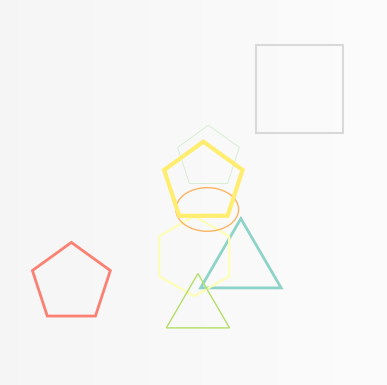[{"shape": "triangle", "thickness": 2, "radius": 0.6, "center": [0.622, 0.312]}, {"shape": "hexagon", "thickness": 1.5, "radius": 0.52, "center": [0.501, 0.335]}, {"shape": "pentagon", "thickness": 2, "radius": 0.53, "center": [0.184, 0.265]}, {"shape": "oval", "thickness": 1, "radius": 0.4, "center": [0.535, 0.456]}, {"shape": "triangle", "thickness": 1, "radius": 0.47, "center": [0.511, 0.195]}, {"shape": "square", "thickness": 1.5, "radius": 0.57, "center": [0.773, 0.769]}, {"shape": "pentagon", "thickness": 0.5, "radius": 0.42, "center": [0.538, 0.591]}, {"shape": "pentagon", "thickness": 3, "radius": 0.53, "center": [0.525, 0.526]}]